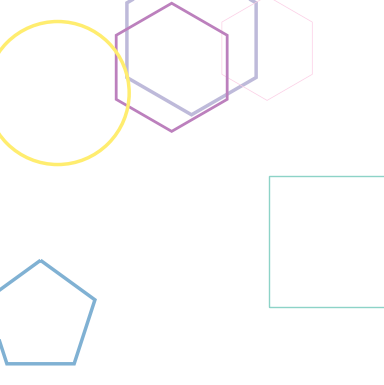[{"shape": "square", "thickness": 1, "radius": 0.85, "center": [0.869, 0.373]}, {"shape": "hexagon", "thickness": 2.5, "radius": 0.97, "center": [0.497, 0.896]}, {"shape": "pentagon", "thickness": 2.5, "radius": 0.74, "center": [0.105, 0.175]}, {"shape": "hexagon", "thickness": 0.5, "radius": 0.68, "center": [0.694, 0.875]}, {"shape": "hexagon", "thickness": 2, "radius": 0.83, "center": [0.446, 0.825]}, {"shape": "circle", "thickness": 2.5, "radius": 0.93, "center": [0.15, 0.758]}]